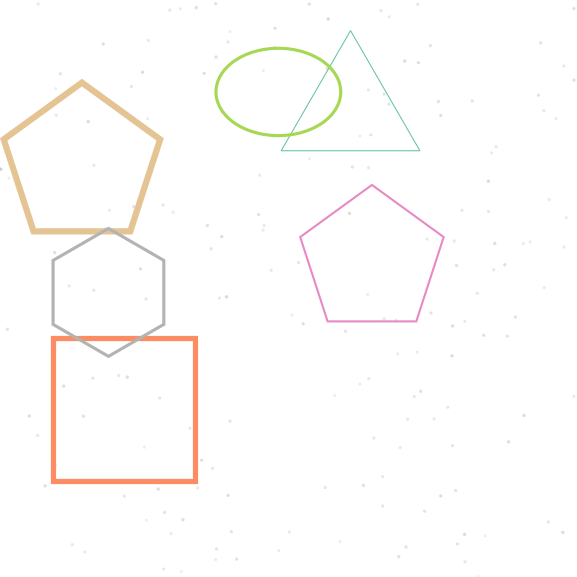[{"shape": "triangle", "thickness": 0.5, "radius": 0.69, "center": [0.607, 0.807]}, {"shape": "square", "thickness": 2.5, "radius": 0.62, "center": [0.215, 0.29]}, {"shape": "pentagon", "thickness": 1, "radius": 0.65, "center": [0.644, 0.548]}, {"shape": "oval", "thickness": 1.5, "radius": 0.54, "center": [0.482, 0.84]}, {"shape": "pentagon", "thickness": 3, "radius": 0.71, "center": [0.142, 0.714]}, {"shape": "hexagon", "thickness": 1.5, "radius": 0.55, "center": [0.188, 0.493]}]